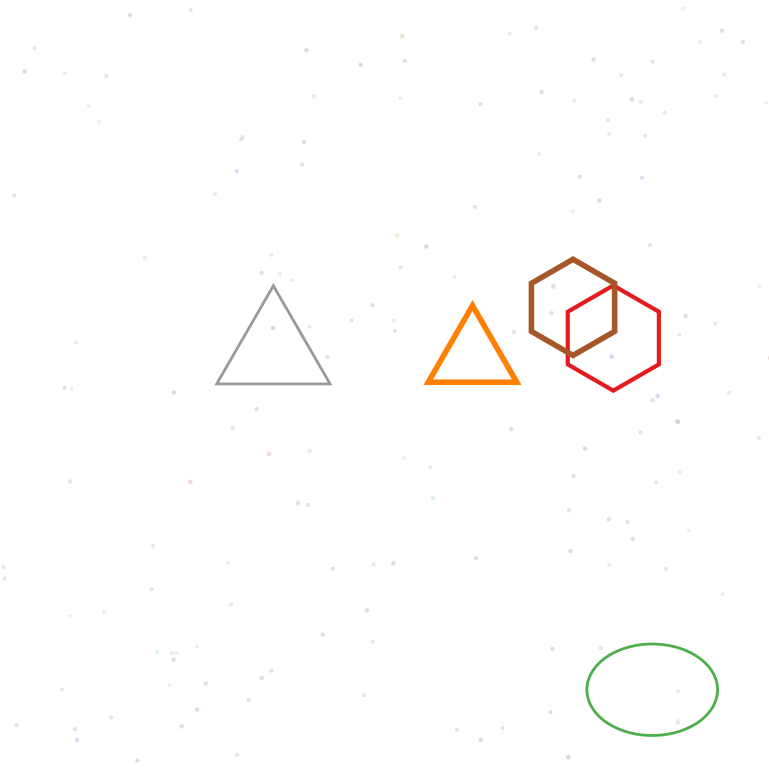[{"shape": "hexagon", "thickness": 1.5, "radius": 0.34, "center": [0.797, 0.561]}, {"shape": "oval", "thickness": 1, "radius": 0.42, "center": [0.847, 0.104]}, {"shape": "triangle", "thickness": 2, "radius": 0.33, "center": [0.614, 0.537]}, {"shape": "hexagon", "thickness": 2, "radius": 0.31, "center": [0.744, 0.601]}, {"shape": "triangle", "thickness": 1, "radius": 0.43, "center": [0.355, 0.544]}]